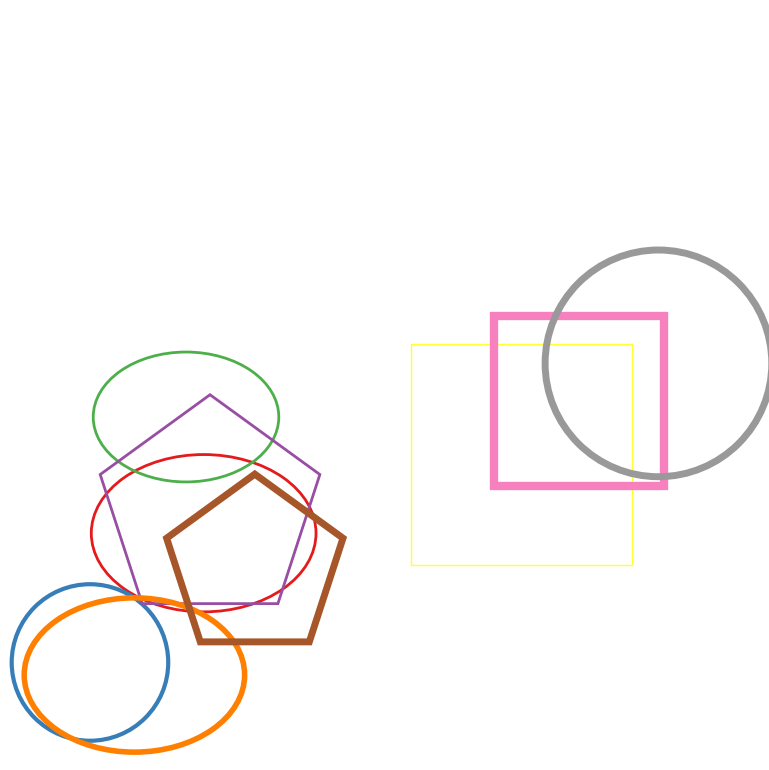[{"shape": "oval", "thickness": 1, "radius": 0.73, "center": [0.264, 0.308]}, {"shape": "circle", "thickness": 1.5, "radius": 0.51, "center": [0.117, 0.14]}, {"shape": "oval", "thickness": 1, "radius": 0.6, "center": [0.242, 0.458]}, {"shape": "pentagon", "thickness": 1, "radius": 0.75, "center": [0.273, 0.337]}, {"shape": "oval", "thickness": 2, "radius": 0.72, "center": [0.175, 0.123]}, {"shape": "square", "thickness": 0.5, "radius": 0.72, "center": [0.677, 0.409]}, {"shape": "pentagon", "thickness": 2.5, "radius": 0.6, "center": [0.331, 0.264]}, {"shape": "square", "thickness": 3, "radius": 0.55, "center": [0.752, 0.479]}, {"shape": "circle", "thickness": 2.5, "radius": 0.74, "center": [0.855, 0.528]}]